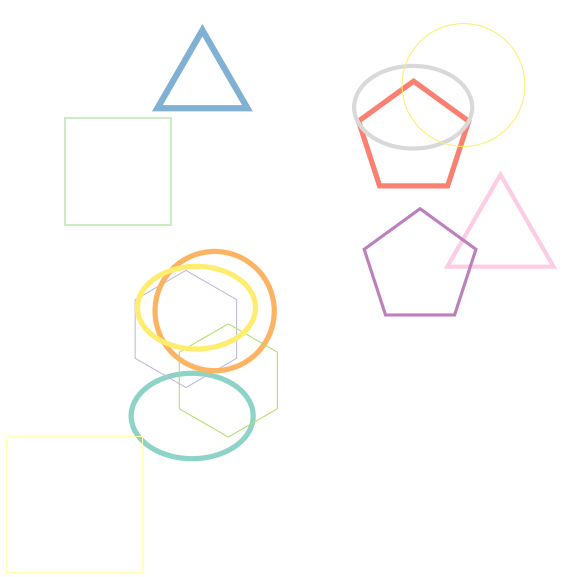[{"shape": "oval", "thickness": 2.5, "radius": 0.53, "center": [0.333, 0.279]}, {"shape": "square", "thickness": 0.5, "radius": 0.59, "center": [0.128, 0.127]}, {"shape": "hexagon", "thickness": 0.5, "radius": 0.51, "center": [0.322, 0.429]}, {"shape": "pentagon", "thickness": 2.5, "radius": 0.5, "center": [0.716, 0.758]}, {"shape": "triangle", "thickness": 3, "radius": 0.45, "center": [0.35, 0.857]}, {"shape": "circle", "thickness": 2.5, "radius": 0.52, "center": [0.372, 0.461]}, {"shape": "hexagon", "thickness": 0.5, "radius": 0.49, "center": [0.395, 0.34]}, {"shape": "triangle", "thickness": 2, "radius": 0.53, "center": [0.866, 0.591]}, {"shape": "oval", "thickness": 2, "radius": 0.51, "center": [0.715, 0.813]}, {"shape": "pentagon", "thickness": 1.5, "radius": 0.51, "center": [0.727, 0.536]}, {"shape": "square", "thickness": 1, "radius": 0.46, "center": [0.204, 0.702]}, {"shape": "oval", "thickness": 2.5, "radius": 0.51, "center": [0.34, 0.466]}, {"shape": "circle", "thickness": 0.5, "radius": 0.53, "center": [0.803, 0.852]}]